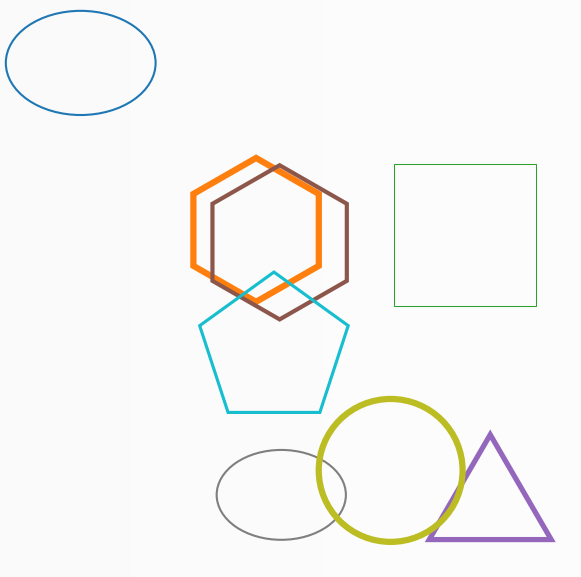[{"shape": "oval", "thickness": 1, "radius": 0.64, "center": [0.139, 0.89]}, {"shape": "hexagon", "thickness": 3, "radius": 0.62, "center": [0.441, 0.601]}, {"shape": "square", "thickness": 0.5, "radius": 0.61, "center": [0.8, 0.593]}, {"shape": "triangle", "thickness": 2.5, "radius": 0.61, "center": [0.843, 0.125]}, {"shape": "hexagon", "thickness": 2, "radius": 0.67, "center": [0.481, 0.58]}, {"shape": "oval", "thickness": 1, "radius": 0.56, "center": [0.484, 0.142]}, {"shape": "circle", "thickness": 3, "radius": 0.62, "center": [0.672, 0.185]}, {"shape": "pentagon", "thickness": 1.5, "radius": 0.67, "center": [0.471, 0.394]}]